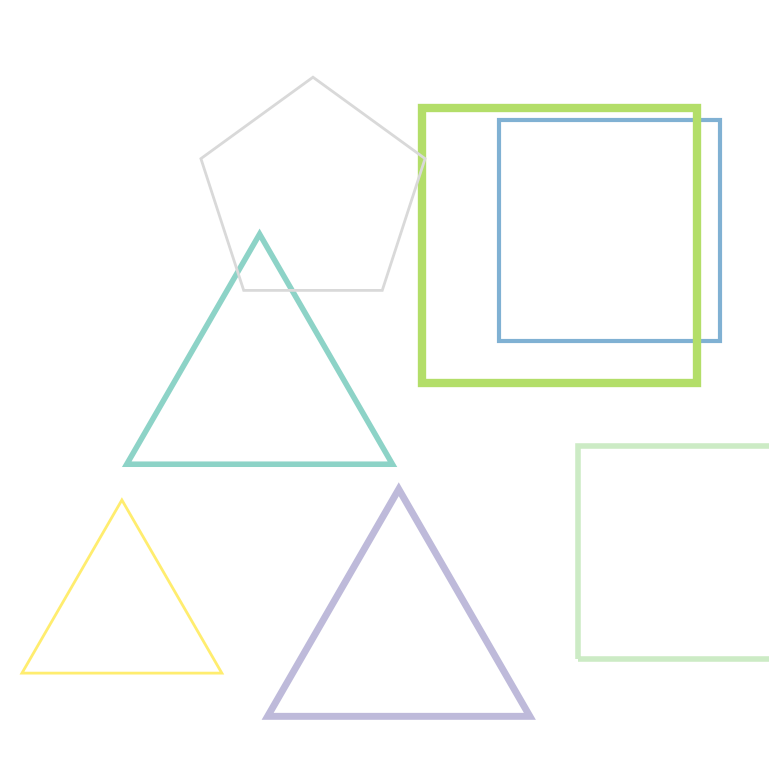[{"shape": "triangle", "thickness": 2, "radius": 1.0, "center": [0.337, 0.497]}, {"shape": "triangle", "thickness": 2.5, "radius": 0.98, "center": [0.518, 0.168]}, {"shape": "square", "thickness": 1.5, "radius": 0.72, "center": [0.792, 0.701]}, {"shape": "square", "thickness": 3, "radius": 0.89, "center": [0.726, 0.681]}, {"shape": "pentagon", "thickness": 1, "radius": 0.77, "center": [0.406, 0.747]}, {"shape": "square", "thickness": 2, "radius": 0.69, "center": [0.889, 0.282]}, {"shape": "triangle", "thickness": 1, "radius": 0.75, "center": [0.158, 0.201]}]